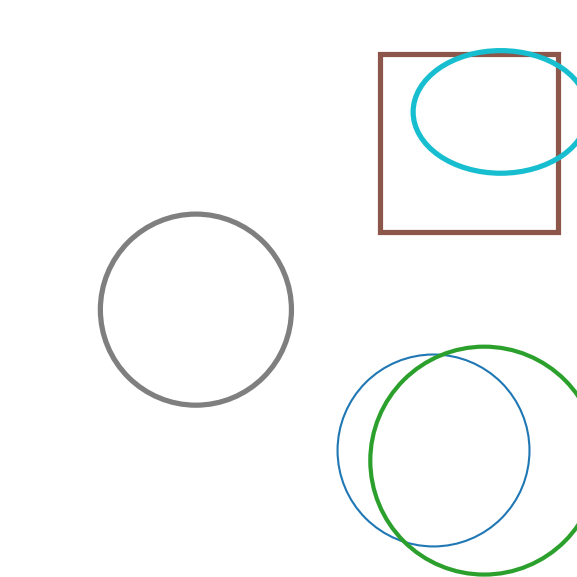[{"shape": "circle", "thickness": 1, "radius": 0.83, "center": [0.751, 0.219]}, {"shape": "circle", "thickness": 2, "radius": 0.99, "center": [0.839, 0.202]}, {"shape": "square", "thickness": 2.5, "radius": 0.77, "center": [0.812, 0.752]}, {"shape": "circle", "thickness": 2.5, "radius": 0.83, "center": [0.339, 0.463]}, {"shape": "oval", "thickness": 2.5, "radius": 0.76, "center": [0.867, 0.805]}]